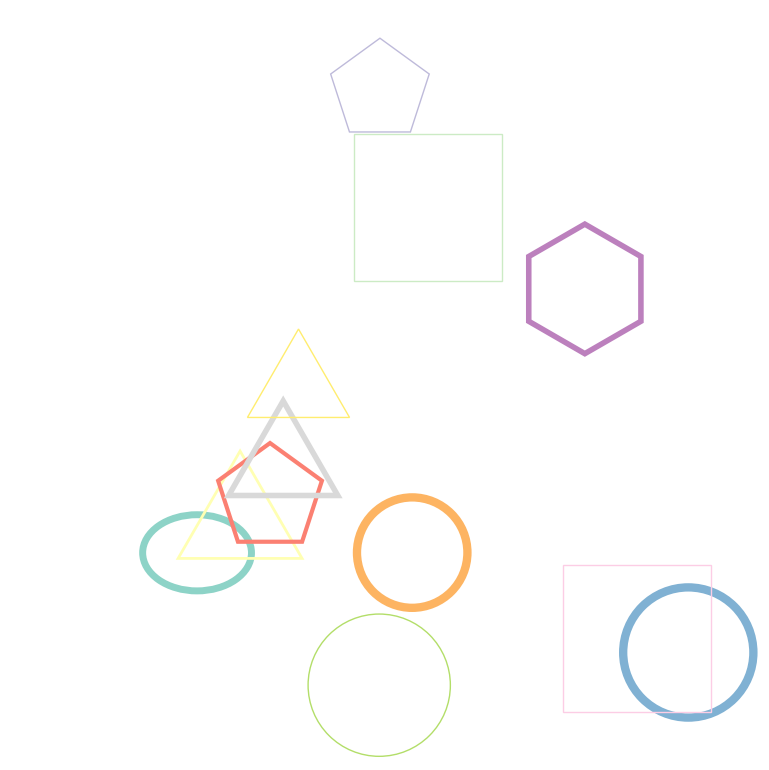[{"shape": "oval", "thickness": 2.5, "radius": 0.35, "center": [0.256, 0.282]}, {"shape": "triangle", "thickness": 1, "radius": 0.46, "center": [0.312, 0.321]}, {"shape": "pentagon", "thickness": 0.5, "radius": 0.34, "center": [0.493, 0.883]}, {"shape": "pentagon", "thickness": 1.5, "radius": 0.35, "center": [0.351, 0.354]}, {"shape": "circle", "thickness": 3, "radius": 0.42, "center": [0.894, 0.153]}, {"shape": "circle", "thickness": 3, "radius": 0.36, "center": [0.535, 0.282]}, {"shape": "circle", "thickness": 0.5, "radius": 0.46, "center": [0.493, 0.11]}, {"shape": "square", "thickness": 0.5, "radius": 0.48, "center": [0.827, 0.171]}, {"shape": "triangle", "thickness": 2, "radius": 0.41, "center": [0.368, 0.397]}, {"shape": "hexagon", "thickness": 2, "radius": 0.42, "center": [0.76, 0.625]}, {"shape": "square", "thickness": 0.5, "radius": 0.48, "center": [0.556, 0.73]}, {"shape": "triangle", "thickness": 0.5, "radius": 0.38, "center": [0.388, 0.496]}]